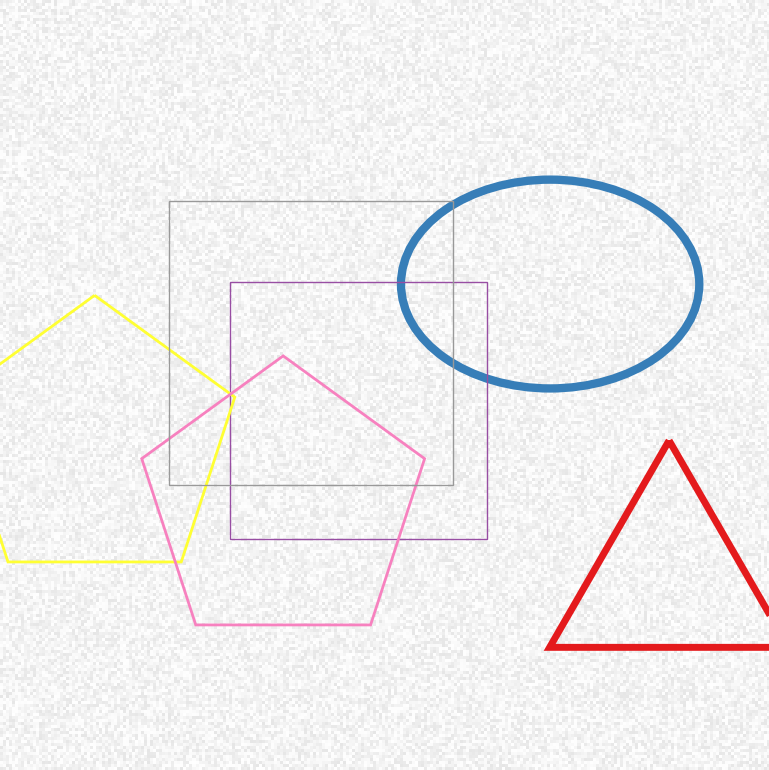[{"shape": "triangle", "thickness": 2.5, "radius": 0.9, "center": [0.869, 0.249]}, {"shape": "oval", "thickness": 3, "radius": 0.97, "center": [0.714, 0.631]}, {"shape": "square", "thickness": 0.5, "radius": 0.83, "center": [0.466, 0.466]}, {"shape": "pentagon", "thickness": 1, "radius": 0.96, "center": [0.123, 0.425]}, {"shape": "pentagon", "thickness": 1, "radius": 0.97, "center": [0.368, 0.345]}, {"shape": "square", "thickness": 0.5, "radius": 0.92, "center": [0.404, 0.554]}]